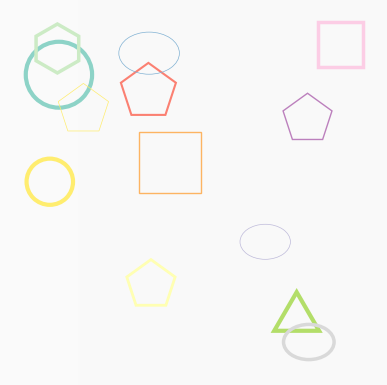[{"shape": "circle", "thickness": 3, "radius": 0.43, "center": [0.152, 0.806]}, {"shape": "pentagon", "thickness": 2, "radius": 0.33, "center": [0.39, 0.26]}, {"shape": "oval", "thickness": 0.5, "radius": 0.33, "center": [0.684, 0.372]}, {"shape": "pentagon", "thickness": 1.5, "radius": 0.37, "center": [0.383, 0.762]}, {"shape": "oval", "thickness": 0.5, "radius": 0.39, "center": [0.385, 0.862]}, {"shape": "square", "thickness": 1, "radius": 0.4, "center": [0.439, 0.578]}, {"shape": "triangle", "thickness": 3, "radius": 0.33, "center": [0.766, 0.174]}, {"shape": "square", "thickness": 2.5, "radius": 0.29, "center": [0.879, 0.884]}, {"shape": "oval", "thickness": 2.5, "radius": 0.33, "center": [0.797, 0.112]}, {"shape": "pentagon", "thickness": 1, "radius": 0.33, "center": [0.794, 0.691]}, {"shape": "hexagon", "thickness": 2.5, "radius": 0.32, "center": [0.148, 0.874]}, {"shape": "pentagon", "thickness": 0.5, "radius": 0.34, "center": [0.215, 0.715]}, {"shape": "circle", "thickness": 3, "radius": 0.3, "center": [0.129, 0.528]}]